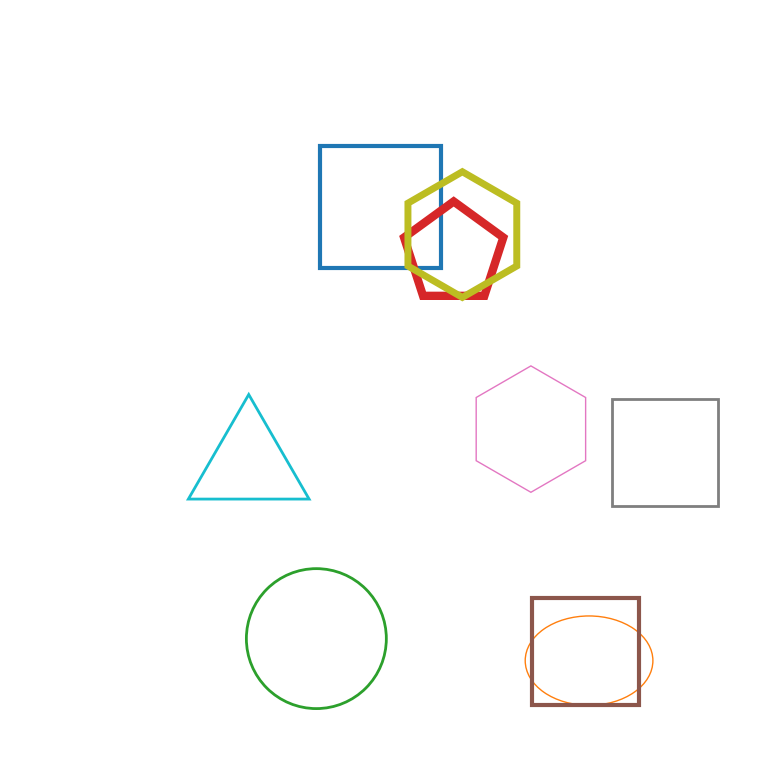[{"shape": "square", "thickness": 1.5, "radius": 0.39, "center": [0.494, 0.731]}, {"shape": "oval", "thickness": 0.5, "radius": 0.41, "center": [0.765, 0.142]}, {"shape": "circle", "thickness": 1, "radius": 0.45, "center": [0.411, 0.171]}, {"shape": "pentagon", "thickness": 3, "radius": 0.34, "center": [0.589, 0.671]}, {"shape": "square", "thickness": 1.5, "radius": 0.35, "center": [0.761, 0.154]}, {"shape": "hexagon", "thickness": 0.5, "radius": 0.41, "center": [0.689, 0.443]}, {"shape": "square", "thickness": 1, "radius": 0.35, "center": [0.864, 0.412]}, {"shape": "hexagon", "thickness": 2.5, "radius": 0.41, "center": [0.6, 0.695]}, {"shape": "triangle", "thickness": 1, "radius": 0.45, "center": [0.323, 0.397]}]